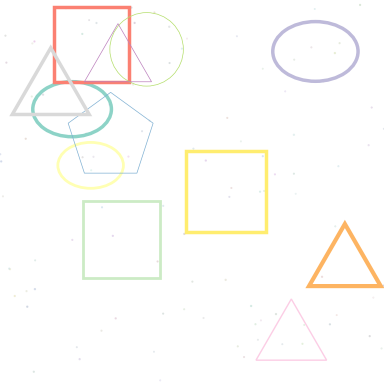[{"shape": "oval", "thickness": 2.5, "radius": 0.51, "center": [0.187, 0.716]}, {"shape": "oval", "thickness": 2, "radius": 0.43, "center": [0.235, 0.57]}, {"shape": "oval", "thickness": 2.5, "radius": 0.55, "center": [0.819, 0.866]}, {"shape": "square", "thickness": 2.5, "radius": 0.49, "center": [0.238, 0.884]}, {"shape": "pentagon", "thickness": 0.5, "radius": 0.58, "center": [0.287, 0.644]}, {"shape": "triangle", "thickness": 3, "radius": 0.54, "center": [0.896, 0.311]}, {"shape": "circle", "thickness": 0.5, "radius": 0.48, "center": [0.381, 0.872]}, {"shape": "triangle", "thickness": 1, "radius": 0.53, "center": [0.757, 0.117]}, {"shape": "triangle", "thickness": 2.5, "radius": 0.58, "center": [0.132, 0.76]}, {"shape": "triangle", "thickness": 0.5, "radius": 0.5, "center": [0.306, 0.838]}, {"shape": "square", "thickness": 2, "radius": 0.5, "center": [0.315, 0.377]}, {"shape": "square", "thickness": 2.5, "radius": 0.52, "center": [0.587, 0.503]}]